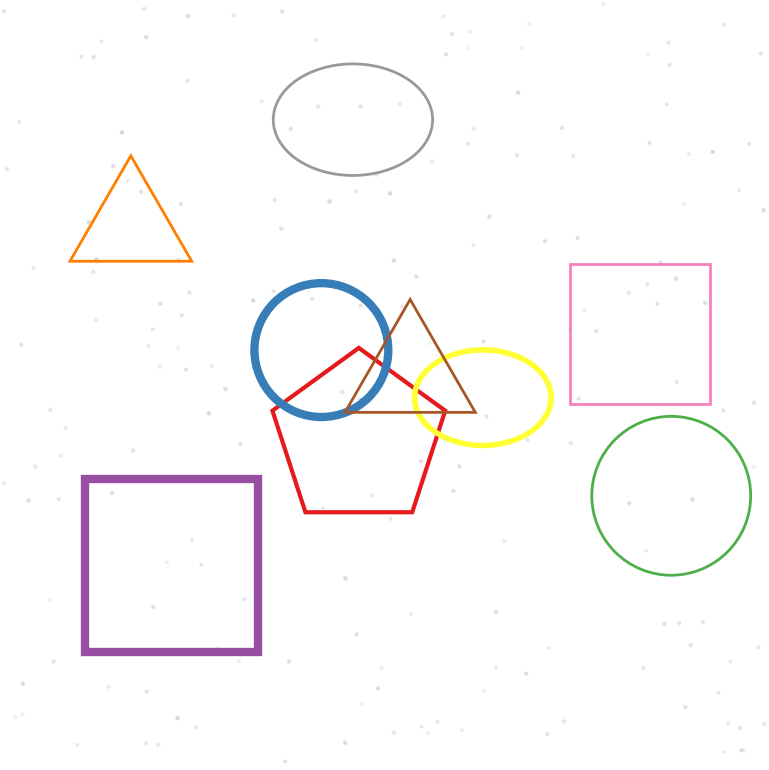[{"shape": "pentagon", "thickness": 1.5, "radius": 0.59, "center": [0.466, 0.43]}, {"shape": "circle", "thickness": 3, "radius": 0.43, "center": [0.417, 0.545]}, {"shape": "circle", "thickness": 1, "radius": 0.52, "center": [0.872, 0.356]}, {"shape": "square", "thickness": 3, "radius": 0.56, "center": [0.223, 0.266]}, {"shape": "triangle", "thickness": 1, "radius": 0.46, "center": [0.17, 0.706]}, {"shape": "oval", "thickness": 2, "radius": 0.44, "center": [0.627, 0.484]}, {"shape": "triangle", "thickness": 1, "radius": 0.49, "center": [0.533, 0.513]}, {"shape": "square", "thickness": 1, "radius": 0.46, "center": [0.831, 0.566]}, {"shape": "oval", "thickness": 1, "radius": 0.52, "center": [0.458, 0.845]}]